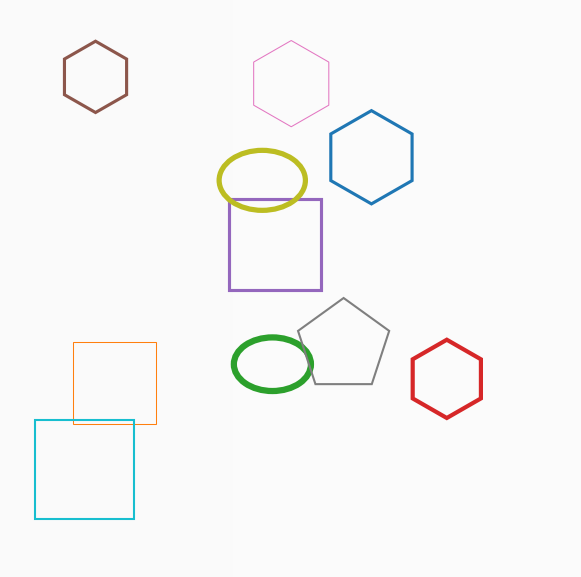[{"shape": "hexagon", "thickness": 1.5, "radius": 0.4, "center": [0.639, 0.727]}, {"shape": "square", "thickness": 0.5, "radius": 0.36, "center": [0.197, 0.336]}, {"shape": "oval", "thickness": 3, "radius": 0.33, "center": [0.469, 0.368]}, {"shape": "hexagon", "thickness": 2, "radius": 0.34, "center": [0.769, 0.343]}, {"shape": "square", "thickness": 1.5, "radius": 0.39, "center": [0.473, 0.576]}, {"shape": "hexagon", "thickness": 1.5, "radius": 0.31, "center": [0.164, 0.866]}, {"shape": "hexagon", "thickness": 0.5, "radius": 0.37, "center": [0.501, 0.854]}, {"shape": "pentagon", "thickness": 1, "radius": 0.41, "center": [0.591, 0.401]}, {"shape": "oval", "thickness": 2.5, "radius": 0.37, "center": [0.451, 0.687]}, {"shape": "square", "thickness": 1, "radius": 0.43, "center": [0.146, 0.186]}]